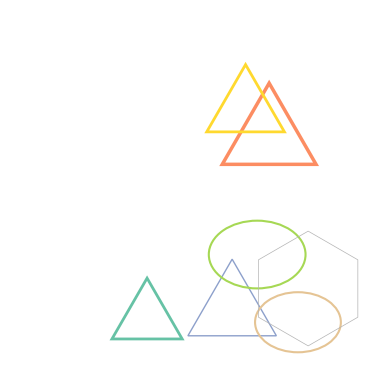[{"shape": "triangle", "thickness": 2, "radius": 0.53, "center": [0.382, 0.172]}, {"shape": "triangle", "thickness": 2.5, "radius": 0.7, "center": [0.699, 0.643]}, {"shape": "triangle", "thickness": 1, "radius": 0.66, "center": [0.603, 0.194]}, {"shape": "oval", "thickness": 1.5, "radius": 0.63, "center": [0.668, 0.339]}, {"shape": "triangle", "thickness": 2, "radius": 0.58, "center": [0.638, 0.716]}, {"shape": "oval", "thickness": 1.5, "radius": 0.56, "center": [0.774, 0.163]}, {"shape": "hexagon", "thickness": 0.5, "radius": 0.75, "center": [0.8, 0.251]}]